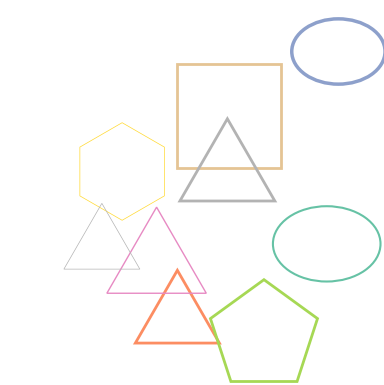[{"shape": "oval", "thickness": 1.5, "radius": 0.7, "center": [0.849, 0.367]}, {"shape": "triangle", "thickness": 2, "radius": 0.63, "center": [0.461, 0.172]}, {"shape": "oval", "thickness": 2.5, "radius": 0.61, "center": [0.879, 0.866]}, {"shape": "triangle", "thickness": 1, "radius": 0.75, "center": [0.407, 0.313]}, {"shape": "pentagon", "thickness": 2, "radius": 0.73, "center": [0.686, 0.127]}, {"shape": "hexagon", "thickness": 0.5, "radius": 0.63, "center": [0.317, 0.555]}, {"shape": "square", "thickness": 2, "radius": 0.68, "center": [0.594, 0.699]}, {"shape": "triangle", "thickness": 0.5, "radius": 0.57, "center": [0.265, 0.358]}, {"shape": "triangle", "thickness": 2, "radius": 0.71, "center": [0.591, 0.549]}]